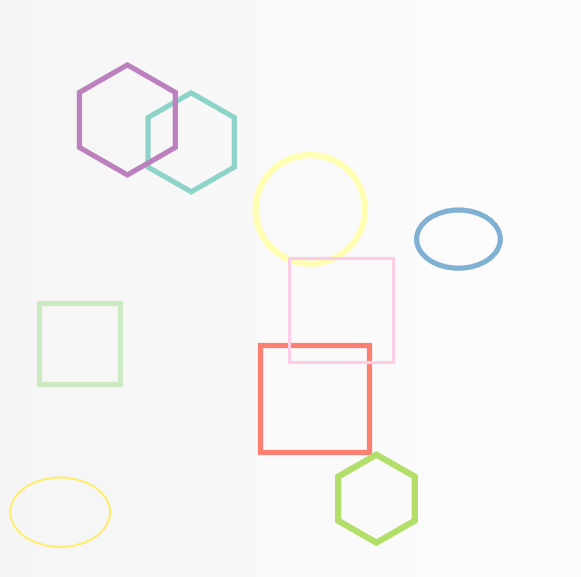[{"shape": "hexagon", "thickness": 2.5, "radius": 0.43, "center": [0.329, 0.753]}, {"shape": "circle", "thickness": 3, "radius": 0.47, "center": [0.534, 0.637]}, {"shape": "square", "thickness": 2.5, "radius": 0.47, "center": [0.541, 0.309]}, {"shape": "oval", "thickness": 2.5, "radius": 0.36, "center": [0.789, 0.585]}, {"shape": "hexagon", "thickness": 3, "radius": 0.38, "center": [0.648, 0.136]}, {"shape": "square", "thickness": 1.5, "radius": 0.45, "center": [0.587, 0.463]}, {"shape": "hexagon", "thickness": 2.5, "radius": 0.48, "center": [0.219, 0.791]}, {"shape": "square", "thickness": 2.5, "radius": 0.35, "center": [0.137, 0.404]}, {"shape": "oval", "thickness": 1, "radius": 0.43, "center": [0.104, 0.112]}]